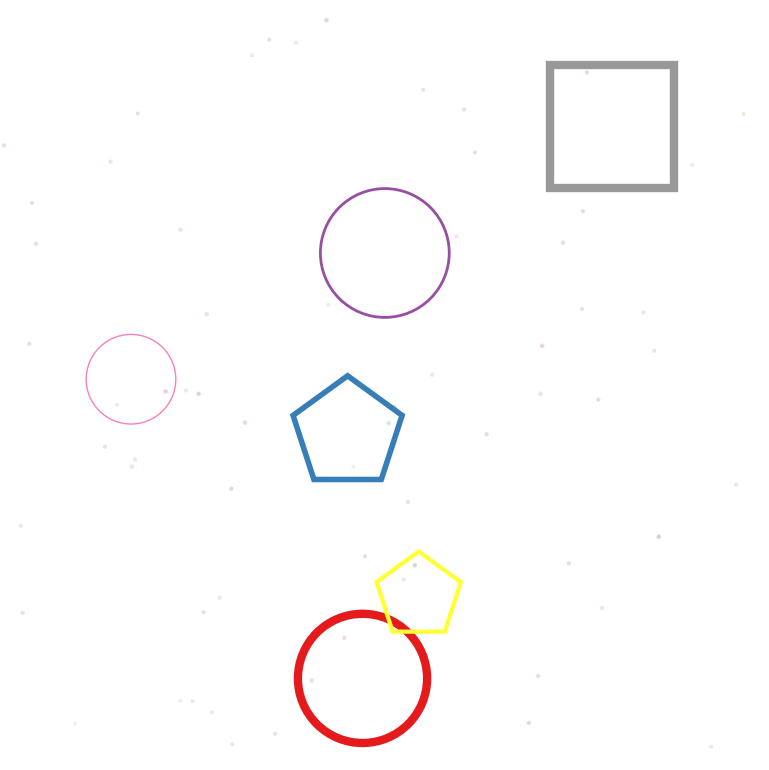[{"shape": "circle", "thickness": 3, "radius": 0.42, "center": [0.471, 0.119]}, {"shape": "pentagon", "thickness": 2, "radius": 0.37, "center": [0.451, 0.438]}, {"shape": "circle", "thickness": 1, "radius": 0.42, "center": [0.5, 0.671]}, {"shape": "pentagon", "thickness": 1.5, "radius": 0.29, "center": [0.544, 0.226]}, {"shape": "circle", "thickness": 0.5, "radius": 0.29, "center": [0.17, 0.508]}, {"shape": "square", "thickness": 3, "radius": 0.4, "center": [0.795, 0.836]}]